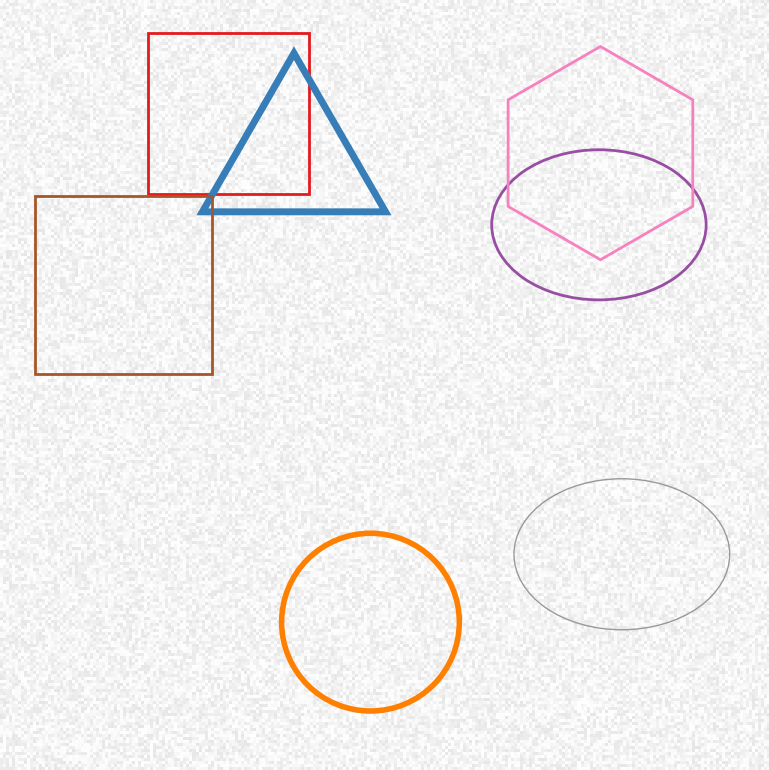[{"shape": "square", "thickness": 1, "radius": 0.52, "center": [0.297, 0.853]}, {"shape": "triangle", "thickness": 2.5, "radius": 0.69, "center": [0.382, 0.794]}, {"shape": "oval", "thickness": 1, "radius": 0.7, "center": [0.778, 0.708]}, {"shape": "circle", "thickness": 2, "radius": 0.58, "center": [0.481, 0.192]}, {"shape": "square", "thickness": 1, "radius": 0.58, "center": [0.16, 0.63]}, {"shape": "hexagon", "thickness": 1, "radius": 0.69, "center": [0.78, 0.801]}, {"shape": "oval", "thickness": 0.5, "radius": 0.7, "center": [0.808, 0.28]}]